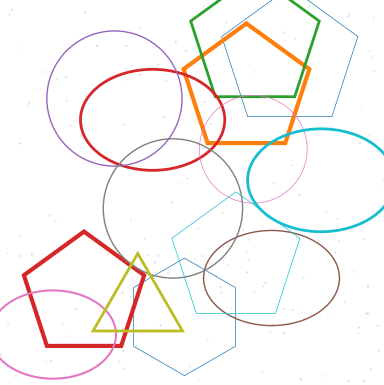[{"shape": "hexagon", "thickness": 0.5, "radius": 0.76, "center": [0.479, 0.177]}, {"shape": "pentagon", "thickness": 0.5, "radius": 0.93, "center": [0.753, 0.848]}, {"shape": "pentagon", "thickness": 3, "radius": 0.86, "center": [0.64, 0.767]}, {"shape": "pentagon", "thickness": 2, "radius": 0.88, "center": [0.662, 0.891]}, {"shape": "oval", "thickness": 2, "radius": 0.94, "center": [0.396, 0.689]}, {"shape": "pentagon", "thickness": 3, "radius": 0.82, "center": [0.218, 0.234]}, {"shape": "circle", "thickness": 1, "radius": 0.88, "center": [0.297, 0.744]}, {"shape": "oval", "thickness": 1, "radius": 0.88, "center": [0.705, 0.278]}, {"shape": "circle", "thickness": 0.5, "radius": 0.7, "center": [0.658, 0.612]}, {"shape": "oval", "thickness": 1.5, "radius": 0.82, "center": [0.137, 0.131]}, {"shape": "circle", "thickness": 1, "radius": 0.9, "center": [0.449, 0.459]}, {"shape": "triangle", "thickness": 2, "radius": 0.67, "center": [0.358, 0.207]}, {"shape": "pentagon", "thickness": 0.5, "radius": 0.87, "center": [0.613, 0.327]}, {"shape": "oval", "thickness": 2, "radius": 0.95, "center": [0.834, 0.532]}]